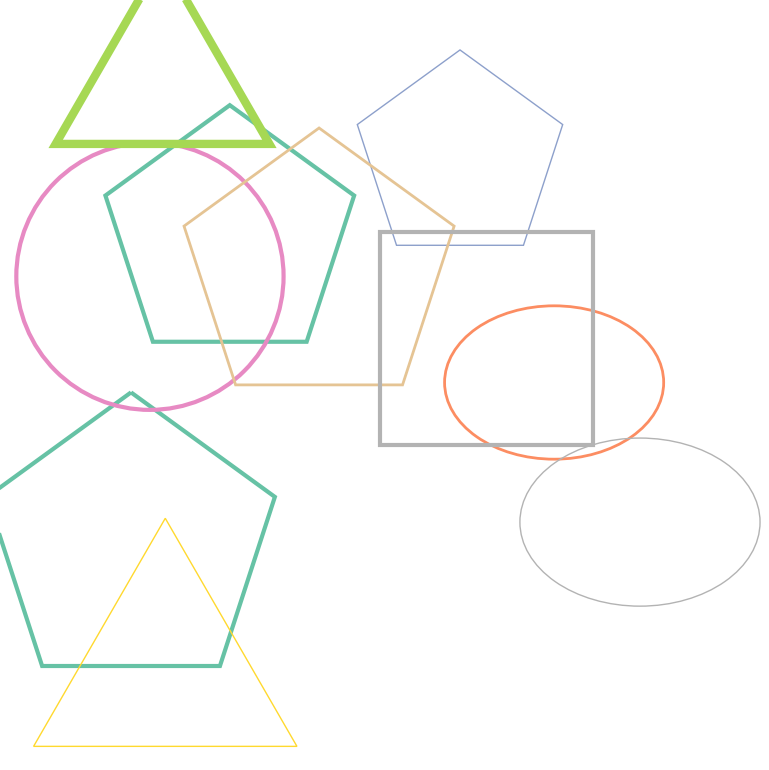[{"shape": "pentagon", "thickness": 1.5, "radius": 0.98, "center": [0.17, 0.294]}, {"shape": "pentagon", "thickness": 1.5, "radius": 0.85, "center": [0.298, 0.694]}, {"shape": "oval", "thickness": 1, "radius": 0.71, "center": [0.72, 0.503]}, {"shape": "pentagon", "thickness": 0.5, "radius": 0.7, "center": [0.597, 0.795]}, {"shape": "circle", "thickness": 1.5, "radius": 0.87, "center": [0.195, 0.641]}, {"shape": "triangle", "thickness": 3, "radius": 0.8, "center": [0.211, 0.893]}, {"shape": "triangle", "thickness": 0.5, "radius": 0.99, "center": [0.215, 0.129]}, {"shape": "pentagon", "thickness": 1, "radius": 0.92, "center": [0.414, 0.649]}, {"shape": "oval", "thickness": 0.5, "radius": 0.78, "center": [0.831, 0.322]}, {"shape": "square", "thickness": 1.5, "radius": 0.69, "center": [0.631, 0.561]}]